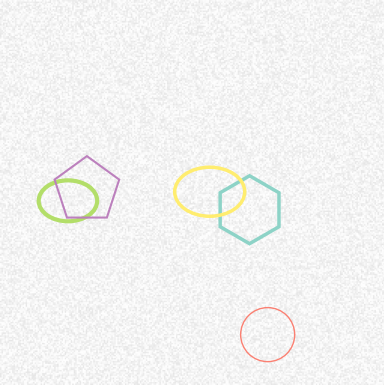[{"shape": "hexagon", "thickness": 2.5, "radius": 0.44, "center": [0.648, 0.455]}, {"shape": "circle", "thickness": 1, "radius": 0.35, "center": [0.695, 0.131]}, {"shape": "oval", "thickness": 3, "radius": 0.38, "center": [0.176, 0.478]}, {"shape": "pentagon", "thickness": 1.5, "radius": 0.44, "center": [0.226, 0.506]}, {"shape": "oval", "thickness": 2.5, "radius": 0.45, "center": [0.545, 0.502]}]